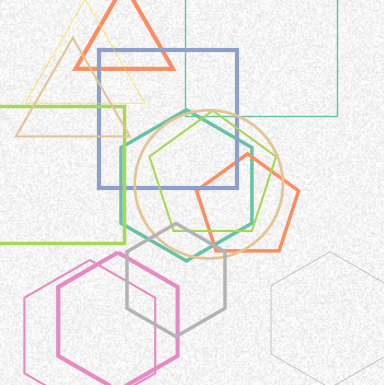[{"shape": "hexagon", "thickness": 2.5, "radius": 0.98, "center": [0.484, 0.518]}, {"shape": "square", "thickness": 1, "radius": 0.98, "center": [0.678, 0.895]}, {"shape": "pentagon", "thickness": 2.5, "radius": 0.7, "center": [0.643, 0.461]}, {"shape": "triangle", "thickness": 3, "radius": 0.73, "center": [0.323, 0.894]}, {"shape": "square", "thickness": 3, "radius": 0.9, "center": [0.436, 0.69]}, {"shape": "hexagon", "thickness": 1.5, "radius": 0.98, "center": [0.233, 0.129]}, {"shape": "hexagon", "thickness": 3, "radius": 0.89, "center": [0.306, 0.165]}, {"shape": "square", "thickness": 2.5, "radius": 0.89, "center": [0.143, 0.547]}, {"shape": "pentagon", "thickness": 1.5, "radius": 0.86, "center": [0.553, 0.54]}, {"shape": "triangle", "thickness": 0.5, "radius": 0.9, "center": [0.221, 0.822]}, {"shape": "triangle", "thickness": 1.5, "radius": 0.85, "center": [0.189, 0.731]}, {"shape": "circle", "thickness": 2, "radius": 0.96, "center": [0.542, 0.521]}, {"shape": "hexagon", "thickness": 2.5, "radius": 0.73, "center": [0.457, 0.273]}, {"shape": "hexagon", "thickness": 0.5, "radius": 0.89, "center": [0.857, 0.169]}]